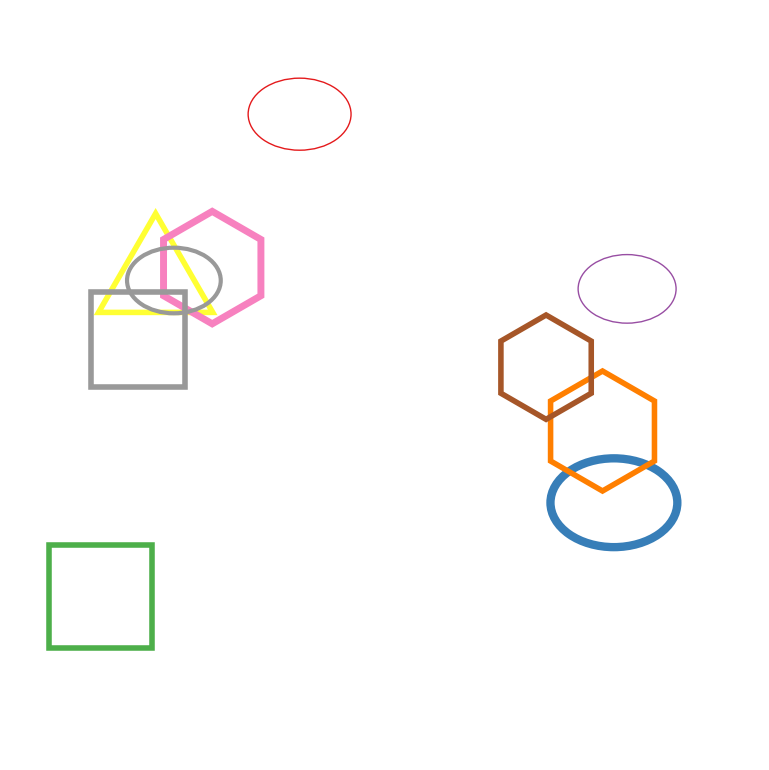[{"shape": "oval", "thickness": 0.5, "radius": 0.33, "center": [0.389, 0.852]}, {"shape": "oval", "thickness": 3, "radius": 0.41, "center": [0.797, 0.347]}, {"shape": "square", "thickness": 2, "radius": 0.33, "center": [0.131, 0.226]}, {"shape": "oval", "thickness": 0.5, "radius": 0.32, "center": [0.814, 0.625]}, {"shape": "hexagon", "thickness": 2, "radius": 0.39, "center": [0.782, 0.44]}, {"shape": "triangle", "thickness": 2, "radius": 0.43, "center": [0.202, 0.637]}, {"shape": "hexagon", "thickness": 2, "radius": 0.34, "center": [0.709, 0.523]}, {"shape": "hexagon", "thickness": 2.5, "radius": 0.37, "center": [0.276, 0.652]}, {"shape": "oval", "thickness": 1.5, "radius": 0.3, "center": [0.226, 0.636]}, {"shape": "square", "thickness": 2, "radius": 0.31, "center": [0.179, 0.559]}]